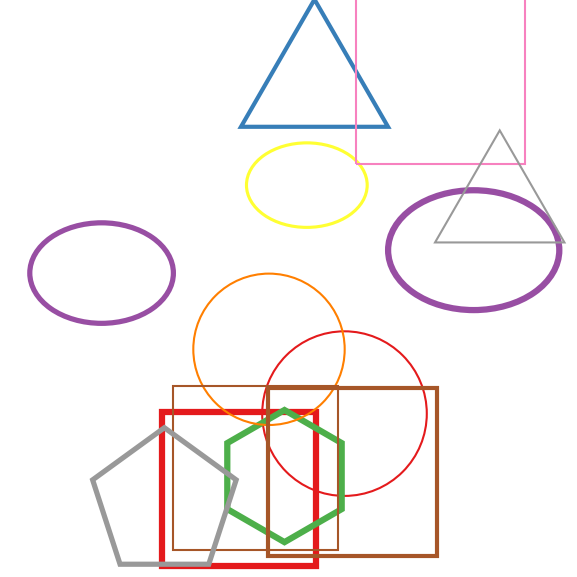[{"shape": "circle", "thickness": 1, "radius": 0.71, "center": [0.597, 0.283]}, {"shape": "square", "thickness": 3, "radius": 0.66, "center": [0.414, 0.152]}, {"shape": "triangle", "thickness": 2, "radius": 0.73, "center": [0.545, 0.853]}, {"shape": "hexagon", "thickness": 3, "radius": 0.57, "center": [0.493, 0.175]}, {"shape": "oval", "thickness": 3, "radius": 0.74, "center": [0.82, 0.566]}, {"shape": "oval", "thickness": 2.5, "radius": 0.62, "center": [0.176, 0.526]}, {"shape": "circle", "thickness": 1, "radius": 0.66, "center": [0.466, 0.394]}, {"shape": "oval", "thickness": 1.5, "radius": 0.52, "center": [0.531, 0.679]}, {"shape": "square", "thickness": 1, "radius": 0.71, "center": [0.443, 0.189]}, {"shape": "square", "thickness": 2, "radius": 0.73, "center": [0.611, 0.181]}, {"shape": "square", "thickness": 1, "radius": 0.73, "center": [0.763, 0.862]}, {"shape": "triangle", "thickness": 1, "radius": 0.65, "center": [0.865, 0.644]}, {"shape": "pentagon", "thickness": 2.5, "radius": 0.65, "center": [0.285, 0.128]}]